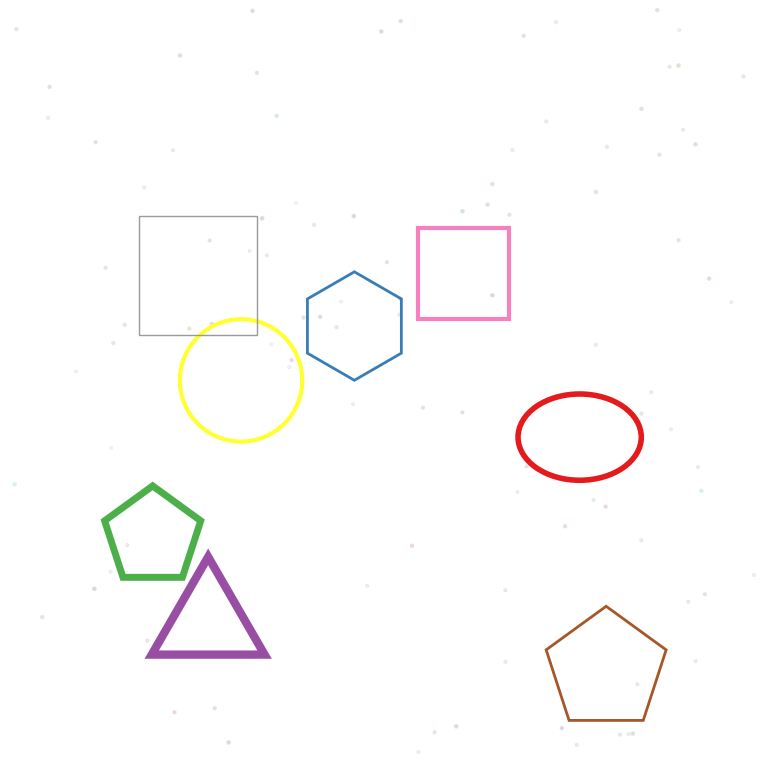[{"shape": "oval", "thickness": 2, "radius": 0.4, "center": [0.753, 0.432]}, {"shape": "hexagon", "thickness": 1, "radius": 0.35, "center": [0.46, 0.577]}, {"shape": "pentagon", "thickness": 2.5, "radius": 0.33, "center": [0.198, 0.303]}, {"shape": "triangle", "thickness": 3, "radius": 0.42, "center": [0.27, 0.192]}, {"shape": "circle", "thickness": 1.5, "radius": 0.4, "center": [0.313, 0.506]}, {"shape": "pentagon", "thickness": 1, "radius": 0.41, "center": [0.787, 0.131]}, {"shape": "square", "thickness": 1.5, "radius": 0.3, "center": [0.602, 0.645]}, {"shape": "square", "thickness": 0.5, "radius": 0.38, "center": [0.257, 0.642]}]